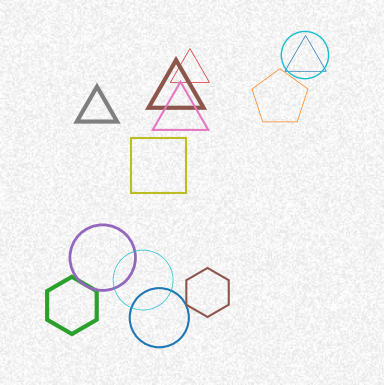[{"shape": "triangle", "thickness": 0.5, "radius": 0.31, "center": [0.794, 0.846]}, {"shape": "circle", "thickness": 1.5, "radius": 0.38, "center": [0.414, 0.175]}, {"shape": "pentagon", "thickness": 0.5, "radius": 0.38, "center": [0.727, 0.745]}, {"shape": "hexagon", "thickness": 3, "radius": 0.37, "center": [0.187, 0.207]}, {"shape": "triangle", "thickness": 0.5, "radius": 0.29, "center": [0.493, 0.815]}, {"shape": "circle", "thickness": 2, "radius": 0.43, "center": [0.267, 0.331]}, {"shape": "hexagon", "thickness": 1.5, "radius": 0.32, "center": [0.539, 0.24]}, {"shape": "triangle", "thickness": 3, "radius": 0.41, "center": [0.457, 0.761]}, {"shape": "triangle", "thickness": 1.5, "radius": 0.42, "center": [0.469, 0.704]}, {"shape": "triangle", "thickness": 3, "radius": 0.3, "center": [0.252, 0.714]}, {"shape": "square", "thickness": 1.5, "radius": 0.35, "center": [0.412, 0.57]}, {"shape": "circle", "thickness": 1, "radius": 0.31, "center": [0.792, 0.857]}, {"shape": "circle", "thickness": 0.5, "radius": 0.39, "center": [0.372, 0.273]}]